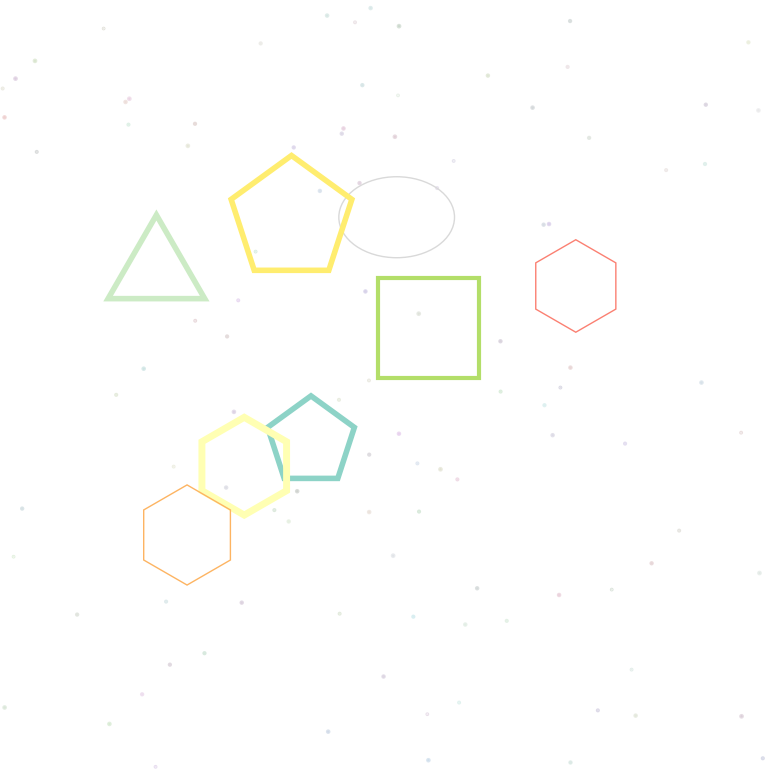[{"shape": "pentagon", "thickness": 2, "radius": 0.3, "center": [0.404, 0.427]}, {"shape": "hexagon", "thickness": 2.5, "radius": 0.32, "center": [0.317, 0.395]}, {"shape": "hexagon", "thickness": 0.5, "radius": 0.3, "center": [0.748, 0.629]}, {"shape": "hexagon", "thickness": 0.5, "radius": 0.33, "center": [0.243, 0.305]}, {"shape": "square", "thickness": 1.5, "radius": 0.33, "center": [0.557, 0.574]}, {"shape": "oval", "thickness": 0.5, "radius": 0.38, "center": [0.515, 0.718]}, {"shape": "triangle", "thickness": 2, "radius": 0.36, "center": [0.203, 0.648]}, {"shape": "pentagon", "thickness": 2, "radius": 0.41, "center": [0.379, 0.716]}]